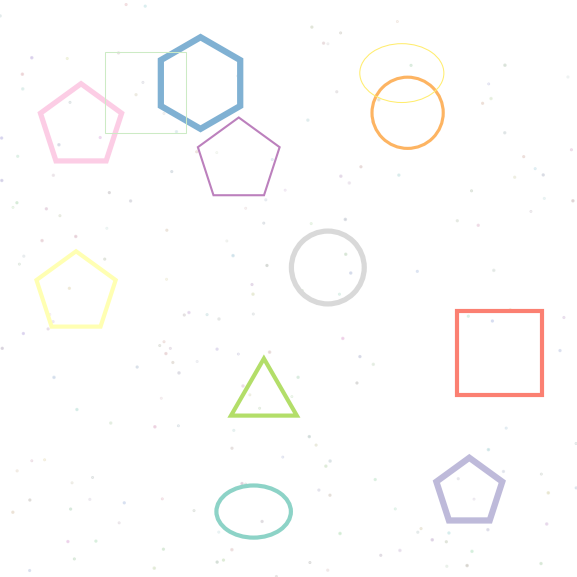[{"shape": "oval", "thickness": 2, "radius": 0.32, "center": [0.439, 0.113]}, {"shape": "pentagon", "thickness": 2, "radius": 0.36, "center": [0.132, 0.492]}, {"shape": "pentagon", "thickness": 3, "radius": 0.3, "center": [0.813, 0.146]}, {"shape": "square", "thickness": 2, "radius": 0.37, "center": [0.865, 0.388]}, {"shape": "hexagon", "thickness": 3, "radius": 0.4, "center": [0.347, 0.855]}, {"shape": "circle", "thickness": 1.5, "radius": 0.31, "center": [0.706, 0.804]}, {"shape": "triangle", "thickness": 2, "radius": 0.33, "center": [0.457, 0.312]}, {"shape": "pentagon", "thickness": 2.5, "radius": 0.37, "center": [0.14, 0.78]}, {"shape": "circle", "thickness": 2.5, "radius": 0.32, "center": [0.568, 0.536]}, {"shape": "pentagon", "thickness": 1, "radius": 0.37, "center": [0.413, 0.721]}, {"shape": "square", "thickness": 0.5, "radius": 0.35, "center": [0.252, 0.839]}, {"shape": "oval", "thickness": 0.5, "radius": 0.36, "center": [0.696, 0.873]}]